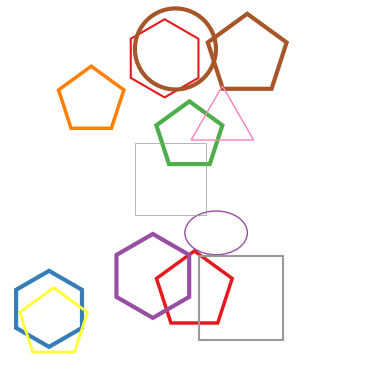[{"shape": "hexagon", "thickness": 1.5, "radius": 0.51, "center": [0.428, 0.848]}, {"shape": "pentagon", "thickness": 2.5, "radius": 0.52, "center": [0.505, 0.245]}, {"shape": "hexagon", "thickness": 3, "radius": 0.49, "center": [0.127, 0.198]}, {"shape": "pentagon", "thickness": 3, "radius": 0.45, "center": [0.492, 0.647]}, {"shape": "hexagon", "thickness": 3, "radius": 0.55, "center": [0.397, 0.283]}, {"shape": "oval", "thickness": 1, "radius": 0.41, "center": [0.561, 0.395]}, {"shape": "pentagon", "thickness": 2.5, "radius": 0.45, "center": [0.237, 0.739]}, {"shape": "pentagon", "thickness": 2, "radius": 0.46, "center": [0.139, 0.16]}, {"shape": "pentagon", "thickness": 3, "radius": 0.54, "center": [0.642, 0.856]}, {"shape": "circle", "thickness": 3, "radius": 0.53, "center": [0.456, 0.873]}, {"shape": "triangle", "thickness": 1, "radius": 0.47, "center": [0.578, 0.683]}, {"shape": "square", "thickness": 0.5, "radius": 0.46, "center": [0.443, 0.535]}, {"shape": "square", "thickness": 1.5, "radius": 0.54, "center": [0.625, 0.227]}]